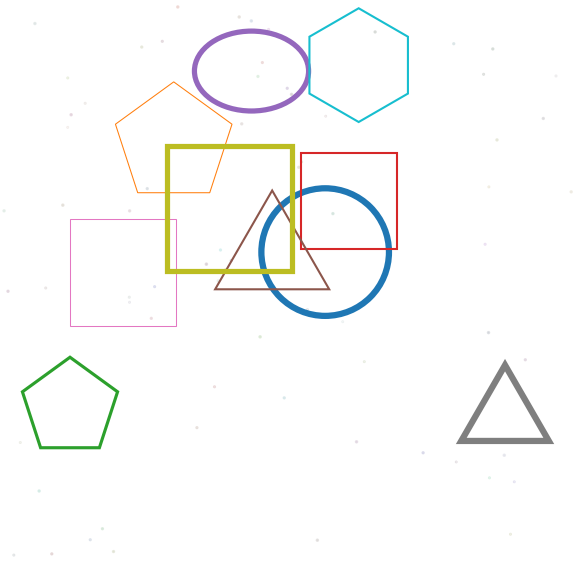[{"shape": "circle", "thickness": 3, "radius": 0.55, "center": [0.563, 0.563]}, {"shape": "pentagon", "thickness": 0.5, "radius": 0.53, "center": [0.301, 0.751]}, {"shape": "pentagon", "thickness": 1.5, "radius": 0.43, "center": [0.121, 0.294]}, {"shape": "square", "thickness": 1, "radius": 0.42, "center": [0.605, 0.651]}, {"shape": "oval", "thickness": 2.5, "radius": 0.49, "center": [0.436, 0.876]}, {"shape": "triangle", "thickness": 1, "radius": 0.57, "center": [0.471, 0.555]}, {"shape": "square", "thickness": 0.5, "radius": 0.46, "center": [0.213, 0.527]}, {"shape": "triangle", "thickness": 3, "radius": 0.44, "center": [0.875, 0.279]}, {"shape": "square", "thickness": 2.5, "radius": 0.54, "center": [0.397, 0.638]}, {"shape": "hexagon", "thickness": 1, "radius": 0.49, "center": [0.621, 0.886]}]